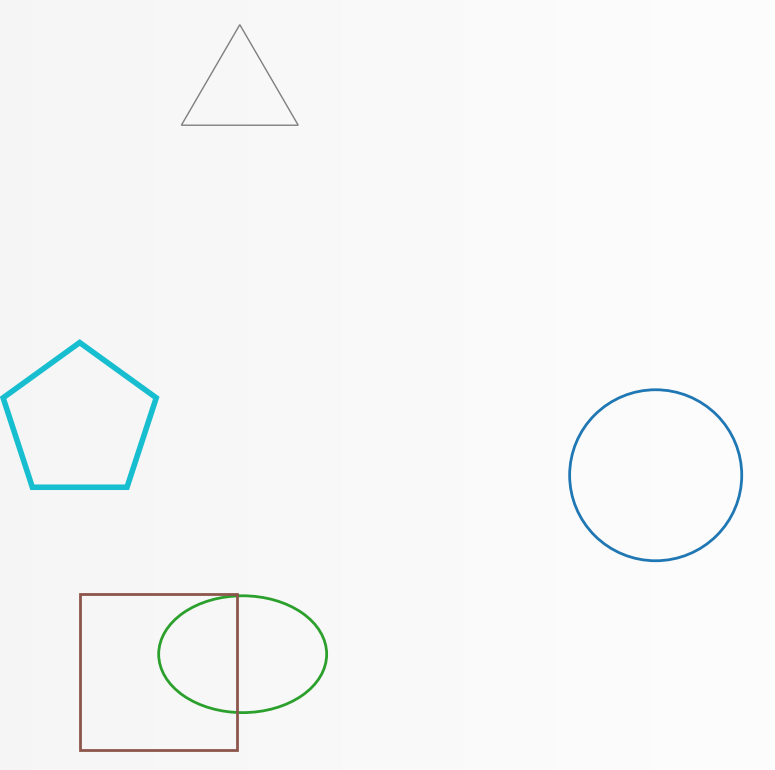[{"shape": "circle", "thickness": 1, "radius": 0.56, "center": [0.846, 0.383]}, {"shape": "oval", "thickness": 1, "radius": 0.54, "center": [0.313, 0.15]}, {"shape": "square", "thickness": 1, "radius": 0.51, "center": [0.204, 0.127]}, {"shape": "triangle", "thickness": 0.5, "radius": 0.44, "center": [0.309, 0.881]}, {"shape": "pentagon", "thickness": 2, "radius": 0.52, "center": [0.103, 0.451]}]